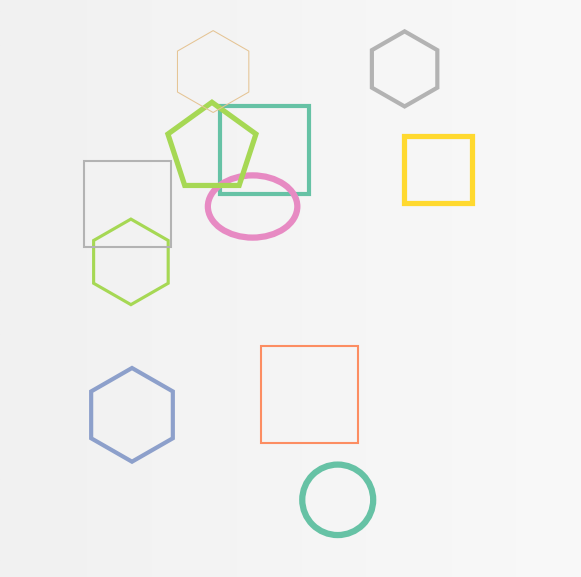[{"shape": "square", "thickness": 2, "radius": 0.38, "center": [0.455, 0.739]}, {"shape": "circle", "thickness": 3, "radius": 0.31, "center": [0.581, 0.134]}, {"shape": "square", "thickness": 1, "radius": 0.42, "center": [0.533, 0.315]}, {"shape": "hexagon", "thickness": 2, "radius": 0.41, "center": [0.227, 0.281]}, {"shape": "oval", "thickness": 3, "radius": 0.38, "center": [0.435, 0.642]}, {"shape": "pentagon", "thickness": 2.5, "radius": 0.4, "center": [0.365, 0.742]}, {"shape": "hexagon", "thickness": 1.5, "radius": 0.37, "center": [0.225, 0.546]}, {"shape": "square", "thickness": 2.5, "radius": 0.29, "center": [0.754, 0.706]}, {"shape": "hexagon", "thickness": 0.5, "radius": 0.35, "center": [0.367, 0.875]}, {"shape": "hexagon", "thickness": 2, "radius": 0.33, "center": [0.696, 0.88]}, {"shape": "square", "thickness": 1, "radius": 0.37, "center": [0.219, 0.646]}]